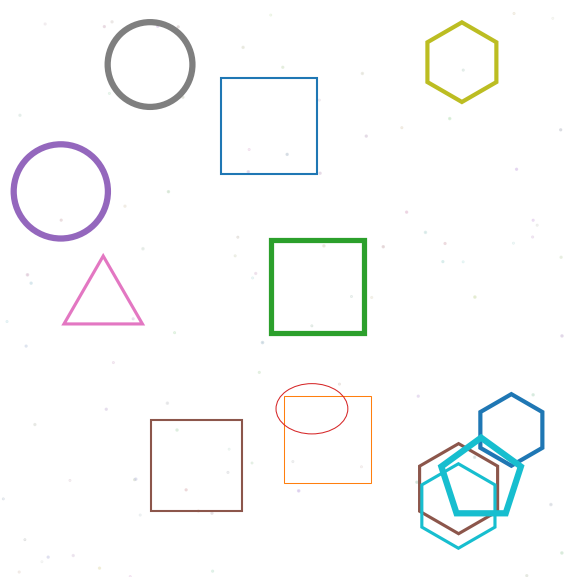[{"shape": "square", "thickness": 1, "radius": 0.42, "center": [0.466, 0.781]}, {"shape": "hexagon", "thickness": 2, "radius": 0.31, "center": [0.885, 0.255]}, {"shape": "square", "thickness": 0.5, "radius": 0.38, "center": [0.567, 0.239]}, {"shape": "square", "thickness": 2.5, "radius": 0.4, "center": [0.55, 0.503]}, {"shape": "oval", "thickness": 0.5, "radius": 0.31, "center": [0.54, 0.291]}, {"shape": "circle", "thickness": 3, "radius": 0.41, "center": [0.105, 0.668]}, {"shape": "square", "thickness": 1, "radius": 0.39, "center": [0.34, 0.192]}, {"shape": "hexagon", "thickness": 1.5, "radius": 0.39, "center": [0.794, 0.153]}, {"shape": "triangle", "thickness": 1.5, "radius": 0.39, "center": [0.179, 0.477]}, {"shape": "circle", "thickness": 3, "radius": 0.37, "center": [0.26, 0.887]}, {"shape": "hexagon", "thickness": 2, "radius": 0.34, "center": [0.8, 0.891]}, {"shape": "hexagon", "thickness": 1.5, "radius": 0.37, "center": [0.794, 0.123]}, {"shape": "pentagon", "thickness": 3, "radius": 0.36, "center": [0.833, 0.169]}]